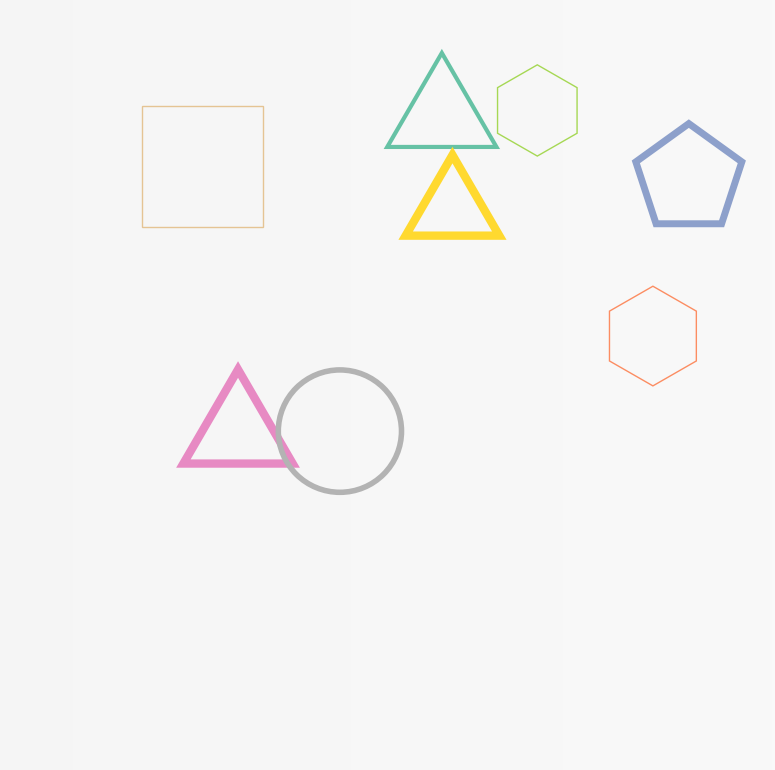[{"shape": "triangle", "thickness": 1.5, "radius": 0.41, "center": [0.57, 0.85]}, {"shape": "hexagon", "thickness": 0.5, "radius": 0.32, "center": [0.842, 0.564]}, {"shape": "pentagon", "thickness": 2.5, "radius": 0.36, "center": [0.889, 0.768]}, {"shape": "triangle", "thickness": 3, "radius": 0.41, "center": [0.307, 0.439]}, {"shape": "hexagon", "thickness": 0.5, "radius": 0.3, "center": [0.693, 0.857]}, {"shape": "triangle", "thickness": 3, "radius": 0.35, "center": [0.584, 0.729]}, {"shape": "square", "thickness": 0.5, "radius": 0.39, "center": [0.262, 0.784]}, {"shape": "circle", "thickness": 2, "radius": 0.4, "center": [0.439, 0.44]}]